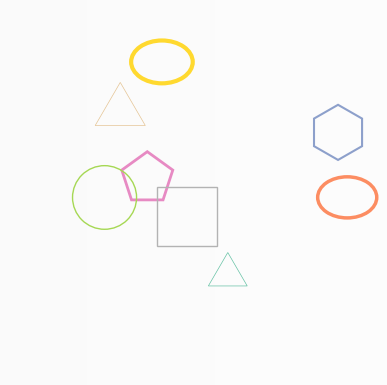[{"shape": "triangle", "thickness": 0.5, "radius": 0.29, "center": [0.588, 0.286]}, {"shape": "oval", "thickness": 2.5, "radius": 0.38, "center": [0.896, 0.487]}, {"shape": "hexagon", "thickness": 1.5, "radius": 0.36, "center": [0.872, 0.656]}, {"shape": "pentagon", "thickness": 2, "radius": 0.35, "center": [0.38, 0.537]}, {"shape": "circle", "thickness": 1, "radius": 0.41, "center": [0.27, 0.487]}, {"shape": "oval", "thickness": 3, "radius": 0.4, "center": [0.418, 0.839]}, {"shape": "triangle", "thickness": 0.5, "radius": 0.37, "center": [0.31, 0.711]}, {"shape": "square", "thickness": 1, "radius": 0.38, "center": [0.482, 0.438]}]